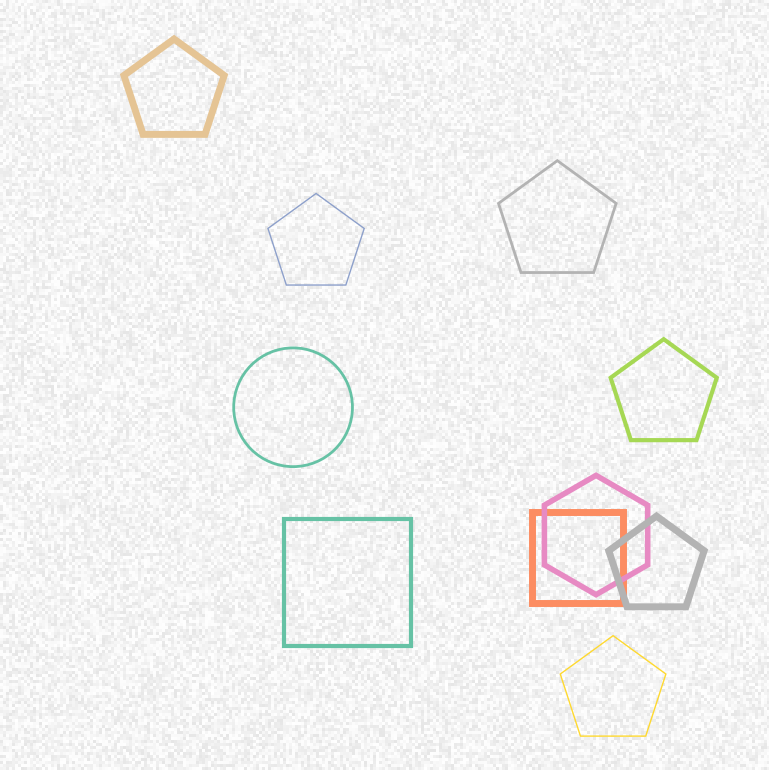[{"shape": "square", "thickness": 1.5, "radius": 0.41, "center": [0.451, 0.243]}, {"shape": "circle", "thickness": 1, "radius": 0.39, "center": [0.381, 0.471]}, {"shape": "square", "thickness": 2.5, "radius": 0.3, "center": [0.75, 0.275]}, {"shape": "pentagon", "thickness": 0.5, "radius": 0.33, "center": [0.41, 0.683]}, {"shape": "hexagon", "thickness": 2, "radius": 0.39, "center": [0.774, 0.305]}, {"shape": "pentagon", "thickness": 1.5, "radius": 0.36, "center": [0.862, 0.487]}, {"shape": "pentagon", "thickness": 0.5, "radius": 0.36, "center": [0.796, 0.102]}, {"shape": "pentagon", "thickness": 2.5, "radius": 0.34, "center": [0.226, 0.881]}, {"shape": "pentagon", "thickness": 1, "radius": 0.4, "center": [0.724, 0.711]}, {"shape": "pentagon", "thickness": 2.5, "radius": 0.33, "center": [0.853, 0.265]}]